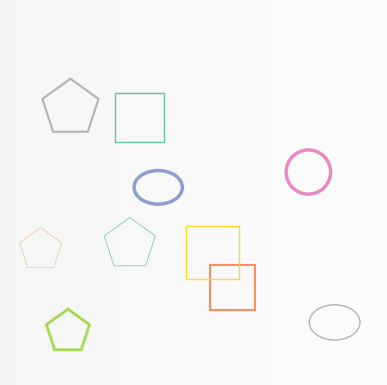[{"shape": "pentagon", "thickness": 0.5, "radius": 0.35, "center": [0.335, 0.366]}, {"shape": "square", "thickness": 1, "radius": 0.32, "center": [0.36, 0.694]}, {"shape": "square", "thickness": 1.5, "radius": 0.29, "center": [0.599, 0.252]}, {"shape": "oval", "thickness": 2.5, "radius": 0.31, "center": [0.408, 0.513]}, {"shape": "circle", "thickness": 2.5, "radius": 0.29, "center": [0.796, 0.553]}, {"shape": "pentagon", "thickness": 2, "radius": 0.29, "center": [0.175, 0.139]}, {"shape": "square", "thickness": 1, "radius": 0.34, "center": [0.549, 0.344]}, {"shape": "pentagon", "thickness": 0.5, "radius": 0.29, "center": [0.105, 0.352]}, {"shape": "oval", "thickness": 1, "radius": 0.33, "center": [0.864, 0.163]}, {"shape": "pentagon", "thickness": 1.5, "radius": 0.38, "center": [0.182, 0.719]}]